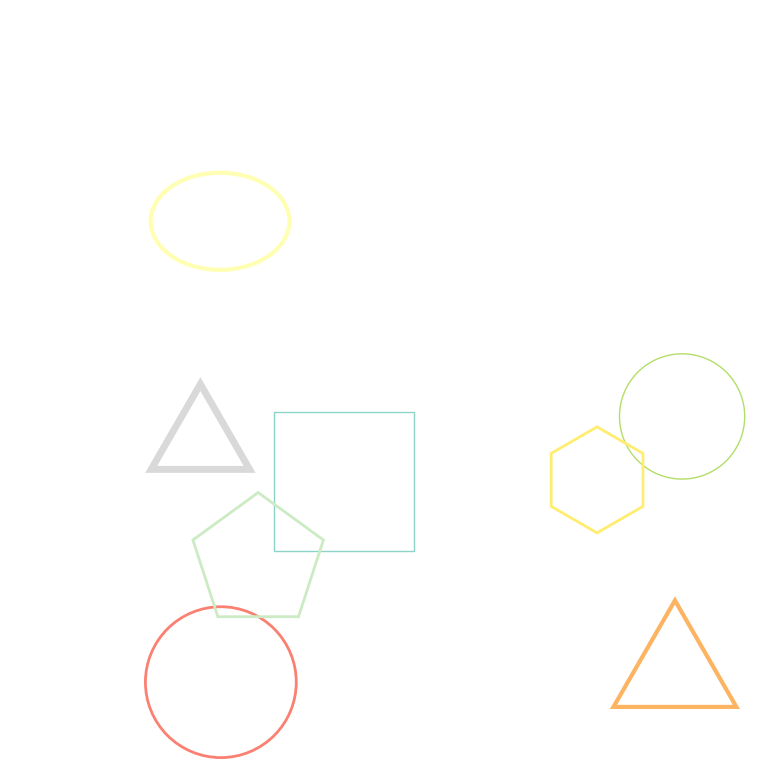[{"shape": "square", "thickness": 0.5, "radius": 0.45, "center": [0.447, 0.375]}, {"shape": "oval", "thickness": 1.5, "radius": 0.45, "center": [0.286, 0.713]}, {"shape": "circle", "thickness": 1, "radius": 0.49, "center": [0.287, 0.114]}, {"shape": "triangle", "thickness": 1.5, "radius": 0.46, "center": [0.877, 0.128]}, {"shape": "circle", "thickness": 0.5, "radius": 0.41, "center": [0.886, 0.459]}, {"shape": "triangle", "thickness": 2.5, "radius": 0.37, "center": [0.26, 0.427]}, {"shape": "pentagon", "thickness": 1, "radius": 0.45, "center": [0.335, 0.271]}, {"shape": "hexagon", "thickness": 1, "radius": 0.34, "center": [0.775, 0.377]}]